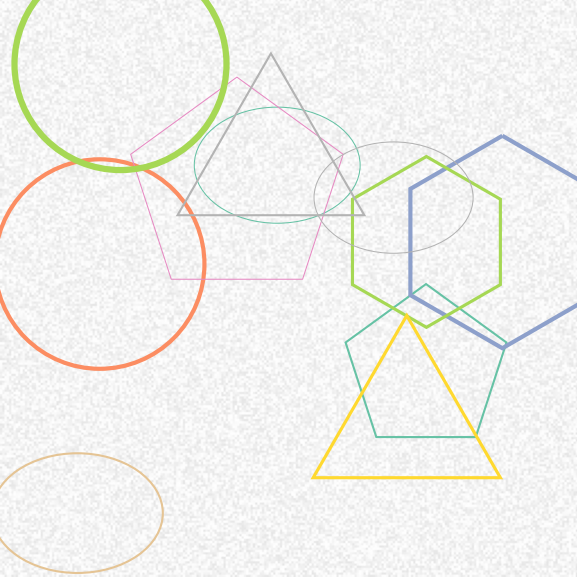[{"shape": "pentagon", "thickness": 1, "radius": 0.73, "center": [0.738, 0.361]}, {"shape": "oval", "thickness": 0.5, "radius": 0.72, "center": [0.48, 0.713]}, {"shape": "circle", "thickness": 2, "radius": 0.91, "center": [0.173, 0.542]}, {"shape": "hexagon", "thickness": 2, "radius": 0.92, "center": [0.87, 0.58]}, {"shape": "pentagon", "thickness": 0.5, "radius": 0.97, "center": [0.41, 0.672]}, {"shape": "circle", "thickness": 3, "radius": 0.92, "center": [0.209, 0.888]}, {"shape": "hexagon", "thickness": 1.5, "radius": 0.74, "center": [0.738, 0.58]}, {"shape": "triangle", "thickness": 1.5, "radius": 0.94, "center": [0.704, 0.266]}, {"shape": "oval", "thickness": 1, "radius": 0.74, "center": [0.134, 0.111]}, {"shape": "oval", "thickness": 0.5, "radius": 0.69, "center": [0.681, 0.657]}, {"shape": "triangle", "thickness": 1, "radius": 0.93, "center": [0.469, 0.72]}]